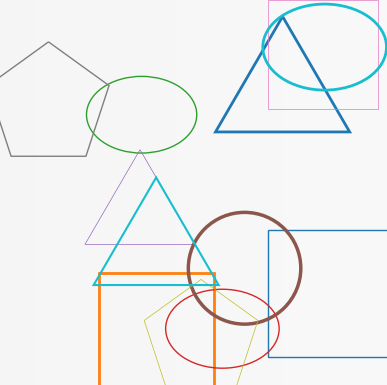[{"shape": "triangle", "thickness": 2, "radius": 1.0, "center": [0.729, 0.757]}, {"shape": "square", "thickness": 1, "radius": 0.83, "center": [0.857, 0.237]}, {"shape": "square", "thickness": 2, "radius": 0.74, "center": [0.404, 0.144]}, {"shape": "oval", "thickness": 1, "radius": 0.71, "center": [0.365, 0.702]}, {"shape": "oval", "thickness": 1, "radius": 0.73, "center": [0.574, 0.146]}, {"shape": "triangle", "thickness": 0.5, "radius": 0.82, "center": [0.361, 0.447]}, {"shape": "circle", "thickness": 2.5, "radius": 0.73, "center": [0.631, 0.303]}, {"shape": "square", "thickness": 0.5, "radius": 0.71, "center": [0.834, 0.859]}, {"shape": "pentagon", "thickness": 1, "radius": 0.82, "center": [0.125, 0.727]}, {"shape": "pentagon", "thickness": 0.5, "radius": 0.77, "center": [0.519, 0.12]}, {"shape": "triangle", "thickness": 1.5, "radius": 0.93, "center": [0.403, 0.353]}, {"shape": "oval", "thickness": 2, "radius": 0.8, "center": [0.838, 0.878]}]